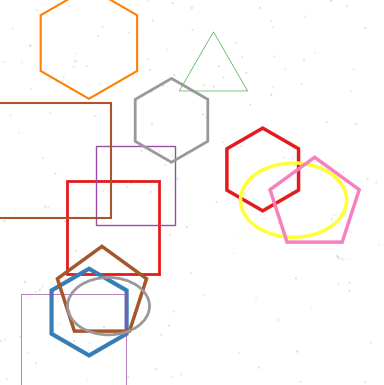[{"shape": "hexagon", "thickness": 2.5, "radius": 0.54, "center": [0.682, 0.56]}, {"shape": "square", "thickness": 2, "radius": 0.6, "center": [0.293, 0.41]}, {"shape": "hexagon", "thickness": 3, "radius": 0.56, "center": [0.231, 0.189]}, {"shape": "triangle", "thickness": 0.5, "radius": 0.51, "center": [0.554, 0.815]}, {"shape": "square", "thickness": 1, "radius": 0.51, "center": [0.353, 0.518]}, {"shape": "square", "thickness": 0.5, "radius": 0.68, "center": [0.191, 0.101]}, {"shape": "hexagon", "thickness": 1.5, "radius": 0.72, "center": [0.231, 0.888]}, {"shape": "oval", "thickness": 2.5, "radius": 0.69, "center": [0.763, 0.48]}, {"shape": "square", "thickness": 1.5, "radius": 0.74, "center": [0.14, 0.584]}, {"shape": "pentagon", "thickness": 2.5, "radius": 0.61, "center": [0.265, 0.238]}, {"shape": "pentagon", "thickness": 2.5, "radius": 0.61, "center": [0.817, 0.47]}, {"shape": "hexagon", "thickness": 2, "radius": 0.54, "center": [0.445, 0.687]}, {"shape": "oval", "thickness": 2, "radius": 0.53, "center": [0.282, 0.205]}]